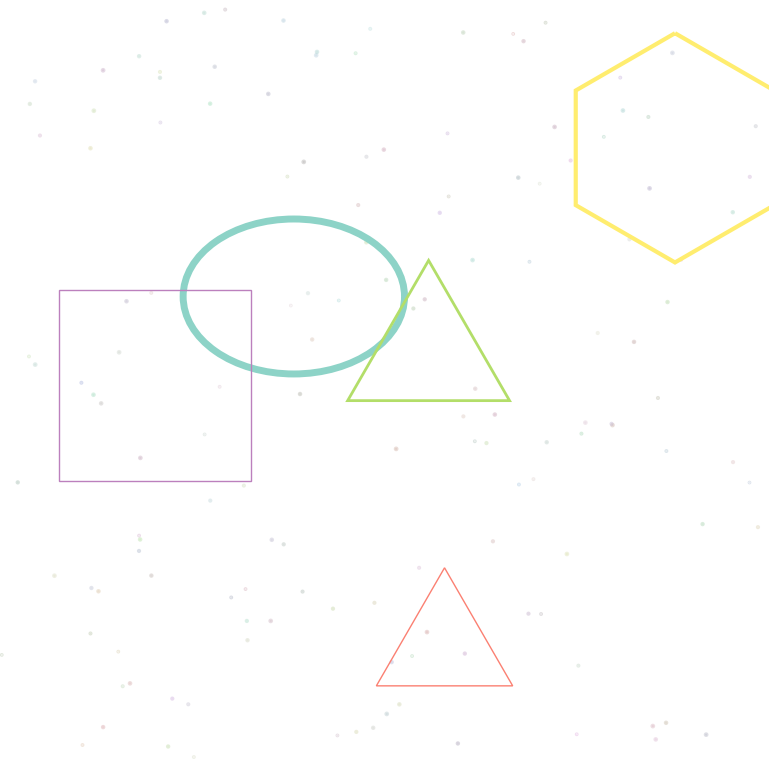[{"shape": "oval", "thickness": 2.5, "radius": 0.72, "center": [0.382, 0.615]}, {"shape": "triangle", "thickness": 0.5, "radius": 0.51, "center": [0.577, 0.16]}, {"shape": "triangle", "thickness": 1, "radius": 0.61, "center": [0.557, 0.54]}, {"shape": "square", "thickness": 0.5, "radius": 0.62, "center": [0.202, 0.499]}, {"shape": "hexagon", "thickness": 1.5, "radius": 0.74, "center": [0.877, 0.808]}]